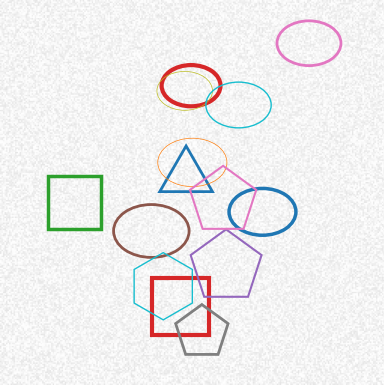[{"shape": "oval", "thickness": 2.5, "radius": 0.43, "center": [0.682, 0.45]}, {"shape": "triangle", "thickness": 2, "radius": 0.4, "center": [0.483, 0.542]}, {"shape": "oval", "thickness": 0.5, "radius": 0.45, "center": [0.5, 0.578]}, {"shape": "square", "thickness": 2.5, "radius": 0.34, "center": [0.193, 0.473]}, {"shape": "square", "thickness": 3, "radius": 0.37, "center": [0.468, 0.203]}, {"shape": "oval", "thickness": 3, "radius": 0.38, "center": [0.496, 0.777]}, {"shape": "pentagon", "thickness": 1.5, "radius": 0.48, "center": [0.587, 0.307]}, {"shape": "oval", "thickness": 2, "radius": 0.49, "center": [0.393, 0.4]}, {"shape": "pentagon", "thickness": 1.5, "radius": 0.45, "center": [0.58, 0.479]}, {"shape": "oval", "thickness": 2, "radius": 0.42, "center": [0.803, 0.888]}, {"shape": "pentagon", "thickness": 2, "radius": 0.36, "center": [0.524, 0.137]}, {"shape": "oval", "thickness": 0.5, "radius": 0.36, "center": [0.48, 0.764]}, {"shape": "hexagon", "thickness": 1, "radius": 0.44, "center": [0.424, 0.256]}, {"shape": "oval", "thickness": 1, "radius": 0.42, "center": [0.62, 0.727]}]